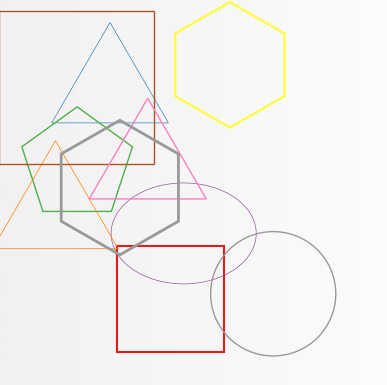[{"shape": "square", "thickness": 1.5, "radius": 0.69, "center": [0.44, 0.224]}, {"shape": "triangle", "thickness": 0.5, "radius": 0.87, "center": [0.284, 0.768]}, {"shape": "pentagon", "thickness": 1, "radius": 0.75, "center": [0.199, 0.572]}, {"shape": "oval", "thickness": 0.5, "radius": 0.94, "center": [0.474, 0.394]}, {"shape": "triangle", "thickness": 0.5, "radius": 0.94, "center": [0.143, 0.448]}, {"shape": "hexagon", "thickness": 1.5, "radius": 0.81, "center": [0.593, 0.832]}, {"shape": "square", "thickness": 1, "radius": 1.0, "center": [0.198, 0.773]}, {"shape": "triangle", "thickness": 1, "radius": 0.87, "center": [0.381, 0.57]}, {"shape": "hexagon", "thickness": 2, "radius": 0.87, "center": [0.309, 0.513]}, {"shape": "circle", "thickness": 1, "radius": 0.81, "center": [0.705, 0.237]}]